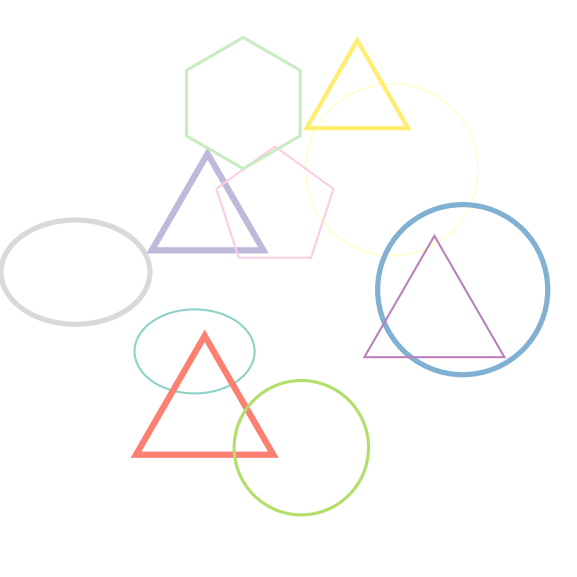[{"shape": "oval", "thickness": 1, "radius": 0.52, "center": [0.337, 0.391]}, {"shape": "circle", "thickness": 0.5, "radius": 0.75, "center": [0.678, 0.705]}, {"shape": "triangle", "thickness": 3, "radius": 0.56, "center": [0.359, 0.621]}, {"shape": "triangle", "thickness": 3, "radius": 0.69, "center": [0.354, 0.28]}, {"shape": "circle", "thickness": 2.5, "radius": 0.74, "center": [0.801, 0.498]}, {"shape": "circle", "thickness": 1.5, "radius": 0.58, "center": [0.522, 0.224]}, {"shape": "pentagon", "thickness": 1, "radius": 0.53, "center": [0.476, 0.639]}, {"shape": "oval", "thickness": 2.5, "radius": 0.64, "center": [0.131, 0.528]}, {"shape": "triangle", "thickness": 1, "radius": 0.7, "center": [0.752, 0.451]}, {"shape": "hexagon", "thickness": 1.5, "radius": 0.57, "center": [0.421, 0.821]}, {"shape": "triangle", "thickness": 2, "radius": 0.51, "center": [0.619, 0.828]}]